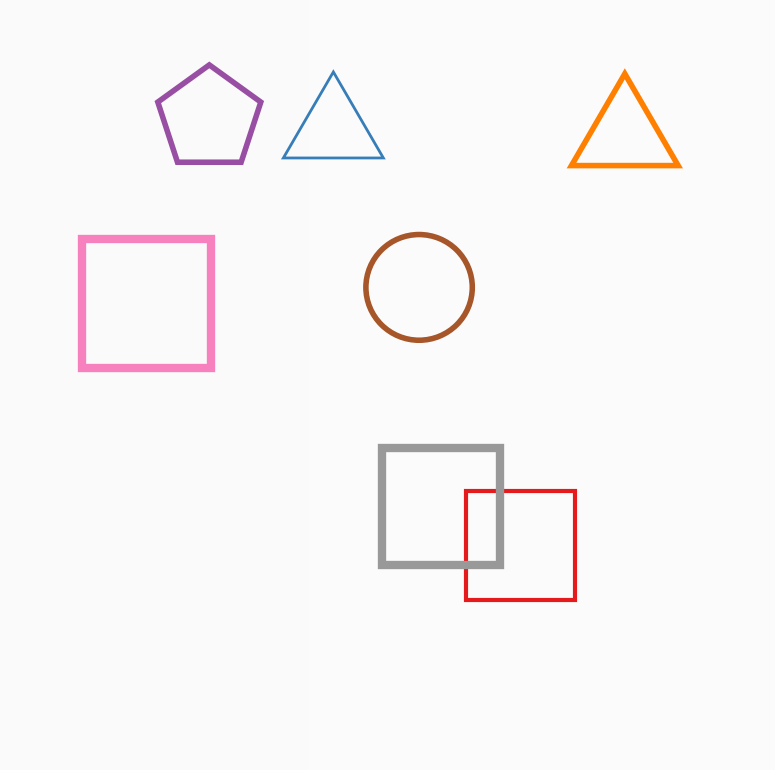[{"shape": "square", "thickness": 1.5, "radius": 0.35, "center": [0.672, 0.292]}, {"shape": "triangle", "thickness": 1, "radius": 0.37, "center": [0.43, 0.832]}, {"shape": "pentagon", "thickness": 2, "radius": 0.35, "center": [0.27, 0.846]}, {"shape": "triangle", "thickness": 2, "radius": 0.4, "center": [0.806, 0.825]}, {"shape": "circle", "thickness": 2, "radius": 0.34, "center": [0.541, 0.627]}, {"shape": "square", "thickness": 3, "radius": 0.42, "center": [0.189, 0.606]}, {"shape": "square", "thickness": 3, "radius": 0.38, "center": [0.569, 0.342]}]